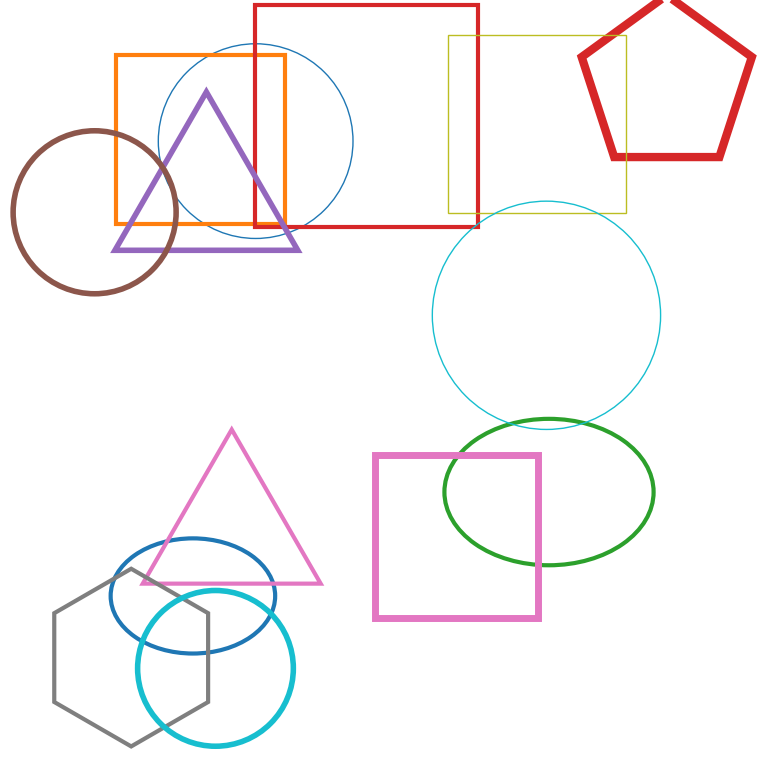[{"shape": "circle", "thickness": 0.5, "radius": 0.63, "center": [0.332, 0.817]}, {"shape": "oval", "thickness": 1.5, "radius": 0.53, "center": [0.251, 0.226]}, {"shape": "square", "thickness": 1.5, "radius": 0.55, "center": [0.26, 0.819]}, {"shape": "oval", "thickness": 1.5, "radius": 0.68, "center": [0.713, 0.361]}, {"shape": "pentagon", "thickness": 3, "radius": 0.58, "center": [0.866, 0.89]}, {"shape": "square", "thickness": 1.5, "radius": 0.72, "center": [0.476, 0.849]}, {"shape": "triangle", "thickness": 2, "radius": 0.69, "center": [0.268, 0.743]}, {"shape": "circle", "thickness": 2, "radius": 0.53, "center": [0.123, 0.724]}, {"shape": "triangle", "thickness": 1.5, "radius": 0.67, "center": [0.301, 0.309]}, {"shape": "square", "thickness": 2.5, "radius": 0.53, "center": [0.593, 0.304]}, {"shape": "hexagon", "thickness": 1.5, "radius": 0.58, "center": [0.17, 0.146]}, {"shape": "square", "thickness": 0.5, "radius": 0.58, "center": [0.697, 0.839]}, {"shape": "circle", "thickness": 0.5, "radius": 0.74, "center": [0.71, 0.591]}, {"shape": "circle", "thickness": 2, "radius": 0.51, "center": [0.28, 0.132]}]